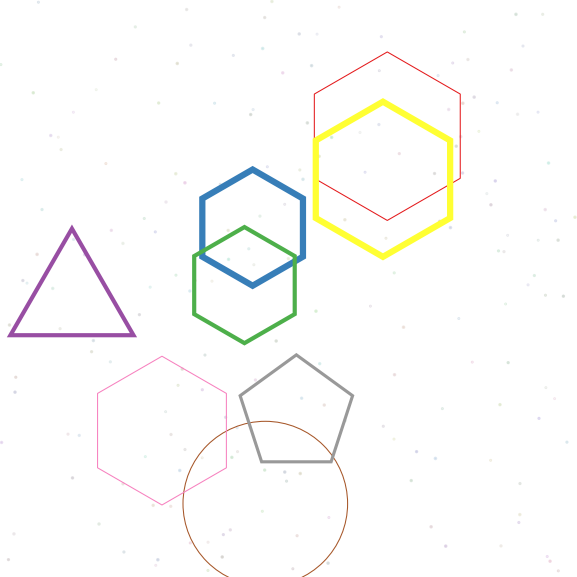[{"shape": "hexagon", "thickness": 0.5, "radius": 0.73, "center": [0.671, 0.763]}, {"shape": "hexagon", "thickness": 3, "radius": 0.5, "center": [0.437, 0.605]}, {"shape": "hexagon", "thickness": 2, "radius": 0.5, "center": [0.423, 0.505]}, {"shape": "triangle", "thickness": 2, "radius": 0.62, "center": [0.125, 0.48]}, {"shape": "hexagon", "thickness": 3, "radius": 0.67, "center": [0.663, 0.689]}, {"shape": "circle", "thickness": 0.5, "radius": 0.71, "center": [0.459, 0.127]}, {"shape": "hexagon", "thickness": 0.5, "radius": 0.64, "center": [0.28, 0.253]}, {"shape": "pentagon", "thickness": 1.5, "radius": 0.51, "center": [0.513, 0.282]}]